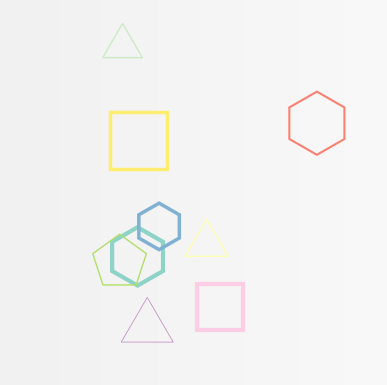[{"shape": "hexagon", "thickness": 3, "radius": 0.38, "center": [0.355, 0.334]}, {"shape": "triangle", "thickness": 1, "radius": 0.32, "center": [0.533, 0.366]}, {"shape": "hexagon", "thickness": 1.5, "radius": 0.41, "center": [0.818, 0.68]}, {"shape": "hexagon", "thickness": 2.5, "radius": 0.3, "center": [0.411, 0.412]}, {"shape": "pentagon", "thickness": 1, "radius": 0.36, "center": [0.309, 0.319]}, {"shape": "square", "thickness": 3, "radius": 0.29, "center": [0.567, 0.203]}, {"shape": "triangle", "thickness": 0.5, "radius": 0.39, "center": [0.38, 0.15]}, {"shape": "triangle", "thickness": 1, "radius": 0.3, "center": [0.316, 0.88]}, {"shape": "square", "thickness": 2.5, "radius": 0.37, "center": [0.357, 0.635]}]